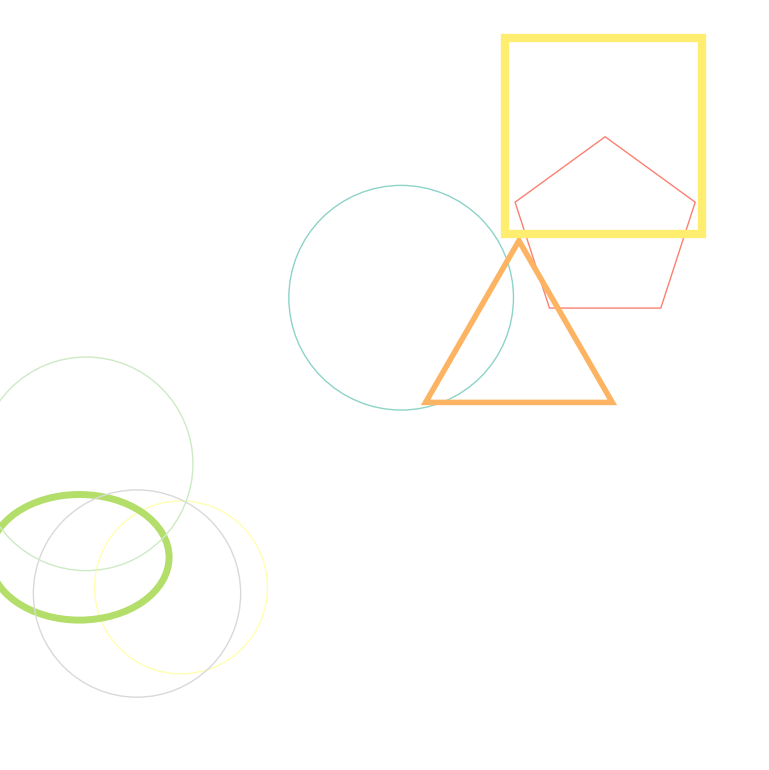[{"shape": "circle", "thickness": 0.5, "radius": 0.73, "center": [0.521, 0.613]}, {"shape": "circle", "thickness": 0.5, "radius": 0.56, "center": [0.235, 0.237]}, {"shape": "pentagon", "thickness": 0.5, "radius": 0.61, "center": [0.786, 0.699]}, {"shape": "triangle", "thickness": 2, "radius": 0.7, "center": [0.674, 0.547]}, {"shape": "oval", "thickness": 2.5, "radius": 0.58, "center": [0.103, 0.276]}, {"shape": "circle", "thickness": 0.5, "radius": 0.67, "center": [0.178, 0.229]}, {"shape": "circle", "thickness": 0.5, "radius": 0.69, "center": [0.112, 0.398]}, {"shape": "square", "thickness": 3, "radius": 0.64, "center": [0.784, 0.823]}]